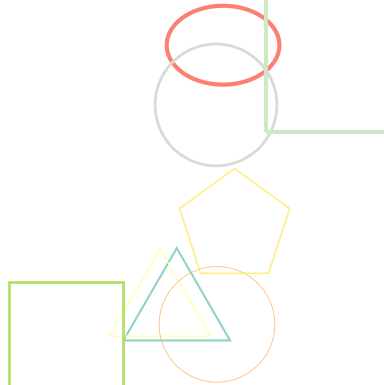[{"shape": "triangle", "thickness": 1.5, "radius": 0.8, "center": [0.459, 0.196]}, {"shape": "triangle", "thickness": 1, "radius": 0.76, "center": [0.416, 0.202]}, {"shape": "oval", "thickness": 3, "radius": 0.73, "center": [0.579, 0.883]}, {"shape": "circle", "thickness": 0.5, "radius": 0.75, "center": [0.564, 0.157]}, {"shape": "square", "thickness": 2, "radius": 0.74, "center": [0.172, 0.118]}, {"shape": "circle", "thickness": 2, "radius": 0.79, "center": [0.561, 0.727]}, {"shape": "square", "thickness": 3, "radius": 0.98, "center": [0.887, 0.855]}, {"shape": "pentagon", "thickness": 1, "radius": 0.75, "center": [0.609, 0.412]}]